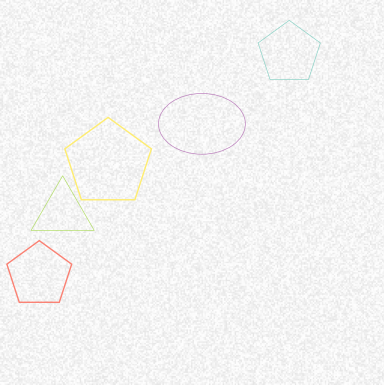[{"shape": "pentagon", "thickness": 0.5, "radius": 0.42, "center": [0.751, 0.862]}, {"shape": "pentagon", "thickness": 1, "radius": 0.44, "center": [0.102, 0.286]}, {"shape": "triangle", "thickness": 0.5, "radius": 0.47, "center": [0.163, 0.449]}, {"shape": "oval", "thickness": 0.5, "radius": 0.56, "center": [0.524, 0.678]}, {"shape": "pentagon", "thickness": 1, "radius": 0.59, "center": [0.281, 0.577]}]